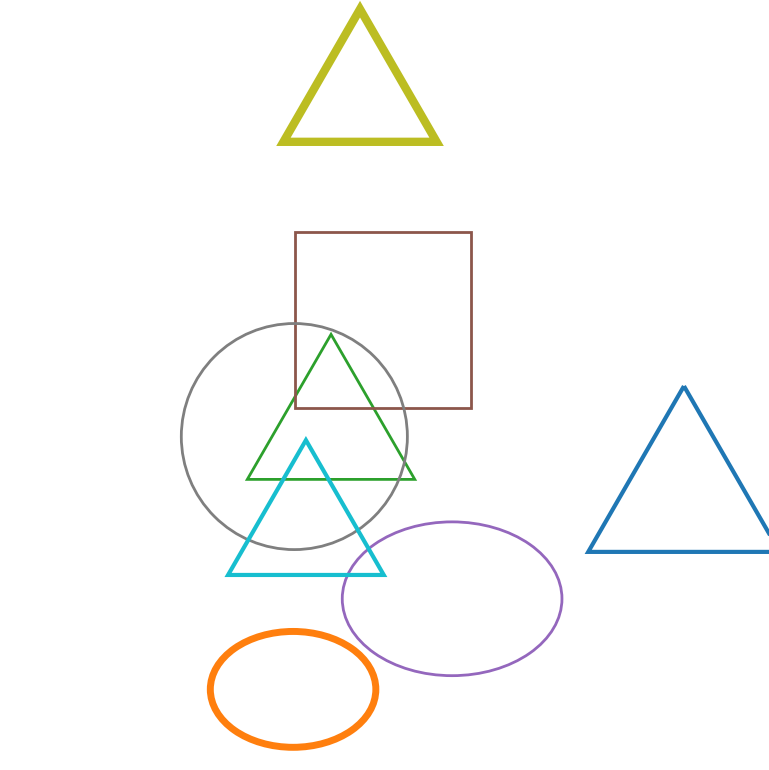[{"shape": "triangle", "thickness": 1.5, "radius": 0.72, "center": [0.888, 0.355]}, {"shape": "oval", "thickness": 2.5, "radius": 0.54, "center": [0.381, 0.105]}, {"shape": "triangle", "thickness": 1, "radius": 0.63, "center": [0.43, 0.44]}, {"shape": "oval", "thickness": 1, "radius": 0.71, "center": [0.587, 0.222]}, {"shape": "square", "thickness": 1, "radius": 0.57, "center": [0.497, 0.584]}, {"shape": "circle", "thickness": 1, "radius": 0.73, "center": [0.382, 0.433]}, {"shape": "triangle", "thickness": 3, "radius": 0.57, "center": [0.468, 0.873]}, {"shape": "triangle", "thickness": 1.5, "radius": 0.58, "center": [0.397, 0.312]}]